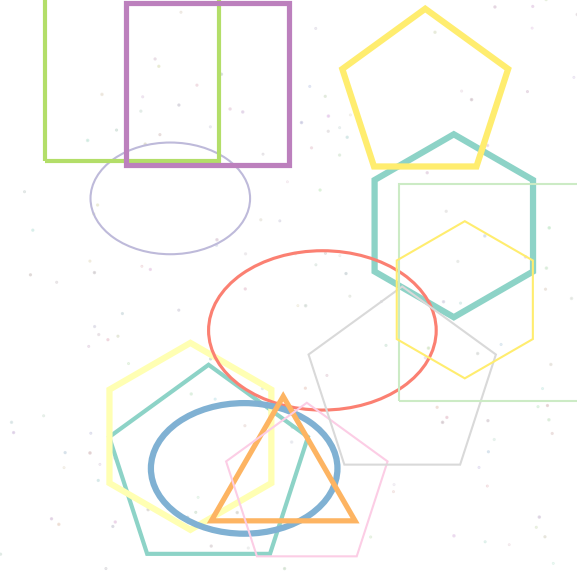[{"shape": "hexagon", "thickness": 3, "radius": 0.79, "center": [0.786, 0.608]}, {"shape": "pentagon", "thickness": 2, "radius": 0.9, "center": [0.361, 0.187]}, {"shape": "hexagon", "thickness": 3, "radius": 0.81, "center": [0.33, 0.244]}, {"shape": "oval", "thickness": 1, "radius": 0.69, "center": [0.295, 0.656]}, {"shape": "oval", "thickness": 1.5, "radius": 0.99, "center": [0.558, 0.427]}, {"shape": "oval", "thickness": 3, "radius": 0.81, "center": [0.423, 0.188]}, {"shape": "triangle", "thickness": 2.5, "radius": 0.72, "center": [0.49, 0.169]}, {"shape": "square", "thickness": 2, "radius": 0.75, "center": [0.228, 0.87]}, {"shape": "pentagon", "thickness": 1, "radius": 0.73, "center": [0.531, 0.155]}, {"shape": "pentagon", "thickness": 1, "radius": 0.85, "center": [0.697, 0.333]}, {"shape": "square", "thickness": 2.5, "radius": 0.7, "center": [0.36, 0.854]}, {"shape": "square", "thickness": 1, "radius": 0.94, "center": [0.878, 0.492]}, {"shape": "hexagon", "thickness": 1, "radius": 0.68, "center": [0.805, 0.48]}, {"shape": "pentagon", "thickness": 3, "radius": 0.75, "center": [0.736, 0.833]}]